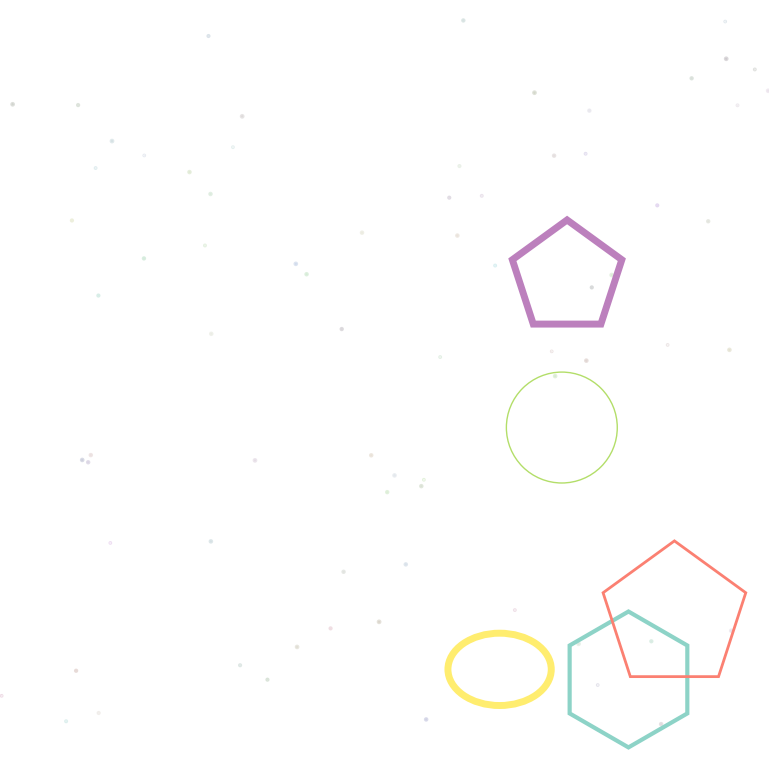[{"shape": "hexagon", "thickness": 1.5, "radius": 0.44, "center": [0.816, 0.118]}, {"shape": "pentagon", "thickness": 1, "radius": 0.49, "center": [0.876, 0.2]}, {"shape": "circle", "thickness": 0.5, "radius": 0.36, "center": [0.73, 0.445]}, {"shape": "pentagon", "thickness": 2.5, "radius": 0.37, "center": [0.736, 0.64]}, {"shape": "oval", "thickness": 2.5, "radius": 0.34, "center": [0.649, 0.131]}]